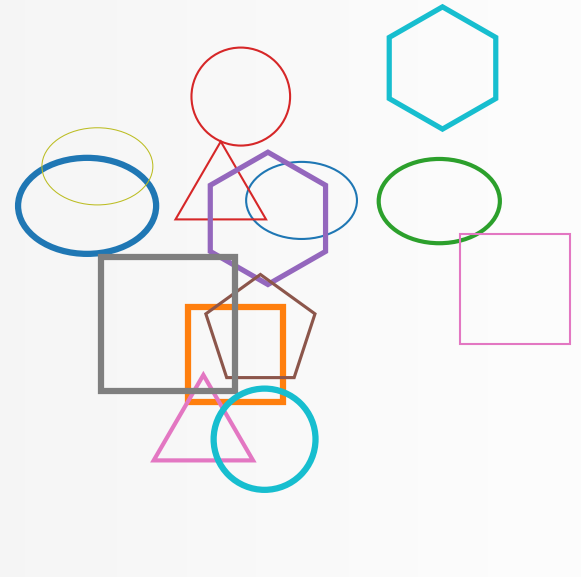[{"shape": "oval", "thickness": 3, "radius": 0.59, "center": [0.15, 0.643]}, {"shape": "oval", "thickness": 1, "radius": 0.48, "center": [0.519, 0.652]}, {"shape": "square", "thickness": 3, "radius": 0.41, "center": [0.405, 0.386]}, {"shape": "oval", "thickness": 2, "radius": 0.52, "center": [0.756, 0.651]}, {"shape": "circle", "thickness": 1, "radius": 0.42, "center": [0.414, 0.832]}, {"shape": "triangle", "thickness": 1, "radius": 0.45, "center": [0.38, 0.664]}, {"shape": "hexagon", "thickness": 2.5, "radius": 0.57, "center": [0.461, 0.621]}, {"shape": "pentagon", "thickness": 1.5, "radius": 0.49, "center": [0.448, 0.425]}, {"shape": "square", "thickness": 1, "radius": 0.47, "center": [0.886, 0.499]}, {"shape": "triangle", "thickness": 2, "radius": 0.49, "center": [0.35, 0.251]}, {"shape": "square", "thickness": 3, "radius": 0.58, "center": [0.289, 0.438]}, {"shape": "oval", "thickness": 0.5, "radius": 0.48, "center": [0.168, 0.711]}, {"shape": "circle", "thickness": 3, "radius": 0.44, "center": [0.455, 0.239]}, {"shape": "hexagon", "thickness": 2.5, "radius": 0.53, "center": [0.761, 0.881]}]